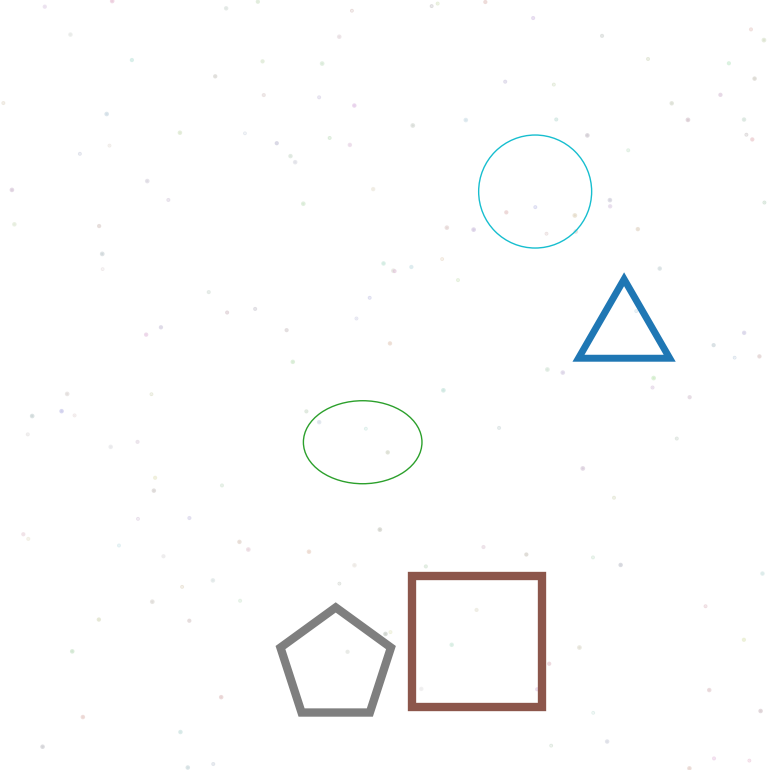[{"shape": "triangle", "thickness": 2.5, "radius": 0.34, "center": [0.811, 0.569]}, {"shape": "oval", "thickness": 0.5, "radius": 0.38, "center": [0.471, 0.426]}, {"shape": "square", "thickness": 3, "radius": 0.42, "center": [0.62, 0.167]}, {"shape": "pentagon", "thickness": 3, "radius": 0.38, "center": [0.436, 0.136]}, {"shape": "circle", "thickness": 0.5, "radius": 0.37, "center": [0.695, 0.751]}]